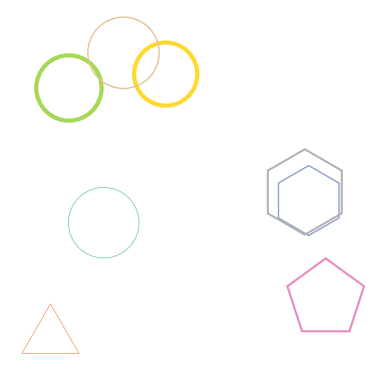[{"shape": "circle", "thickness": 0.5, "radius": 0.46, "center": [0.269, 0.421]}, {"shape": "triangle", "thickness": 0.5, "radius": 0.43, "center": [0.131, 0.125]}, {"shape": "hexagon", "thickness": 1, "radius": 0.45, "center": [0.802, 0.479]}, {"shape": "pentagon", "thickness": 1.5, "radius": 0.52, "center": [0.846, 0.224]}, {"shape": "circle", "thickness": 3, "radius": 0.42, "center": [0.179, 0.772]}, {"shape": "circle", "thickness": 3, "radius": 0.41, "center": [0.43, 0.808]}, {"shape": "circle", "thickness": 1, "radius": 0.46, "center": [0.321, 0.863]}, {"shape": "hexagon", "thickness": 1.5, "radius": 0.55, "center": [0.792, 0.501]}]